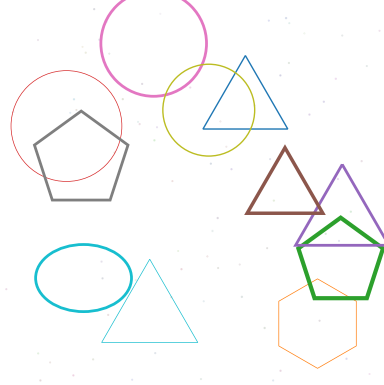[{"shape": "triangle", "thickness": 1, "radius": 0.64, "center": [0.637, 0.728]}, {"shape": "hexagon", "thickness": 0.5, "radius": 0.58, "center": [0.825, 0.159]}, {"shape": "pentagon", "thickness": 3, "radius": 0.58, "center": [0.885, 0.319]}, {"shape": "circle", "thickness": 0.5, "radius": 0.72, "center": [0.173, 0.673]}, {"shape": "triangle", "thickness": 2, "radius": 0.7, "center": [0.889, 0.433]}, {"shape": "triangle", "thickness": 2.5, "radius": 0.57, "center": [0.74, 0.503]}, {"shape": "circle", "thickness": 2, "radius": 0.69, "center": [0.399, 0.887]}, {"shape": "pentagon", "thickness": 2, "radius": 0.64, "center": [0.211, 0.584]}, {"shape": "circle", "thickness": 1, "radius": 0.6, "center": [0.542, 0.714]}, {"shape": "triangle", "thickness": 0.5, "radius": 0.72, "center": [0.389, 0.183]}, {"shape": "oval", "thickness": 2, "radius": 0.62, "center": [0.217, 0.278]}]